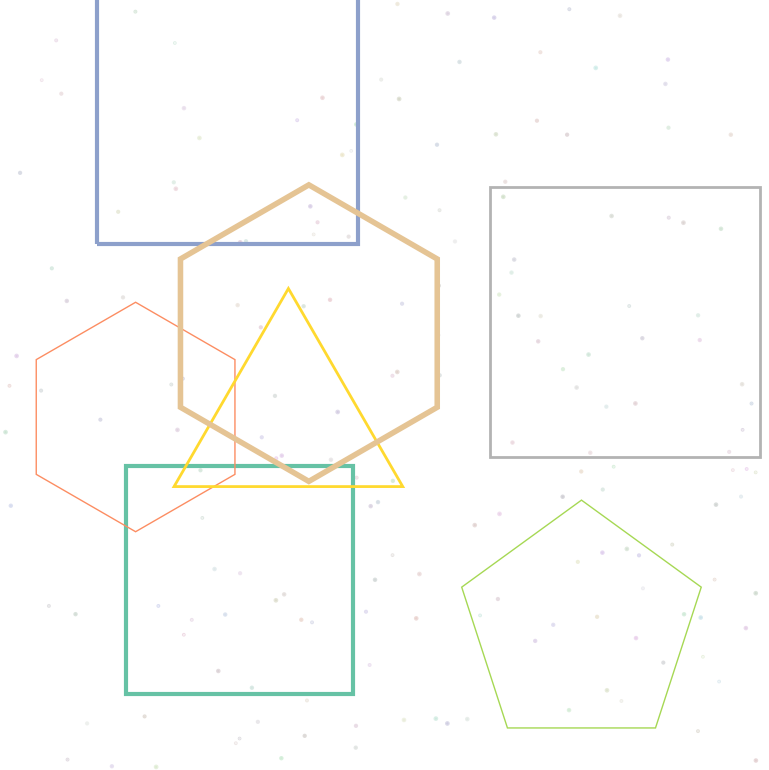[{"shape": "square", "thickness": 1.5, "radius": 0.74, "center": [0.311, 0.247]}, {"shape": "hexagon", "thickness": 0.5, "radius": 0.74, "center": [0.176, 0.458]}, {"shape": "square", "thickness": 1.5, "radius": 0.85, "center": [0.295, 0.853]}, {"shape": "pentagon", "thickness": 0.5, "radius": 0.82, "center": [0.755, 0.187]}, {"shape": "triangle", "thickness": 1, "radius": 0.86, "center": [0.375, 0.454]}, {"shape": "hexagon", "thickness": 2, "radius": 0.96, "center": [0.401, 0.567]}, {"shape": "square", "thickness": 1, "radius": 0.88, "center": [0.812, 0.582]}]